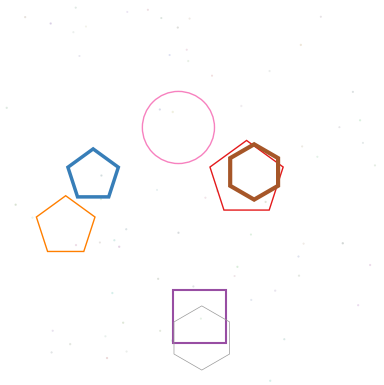[{"shape": "pentagon", "thickness": 1, "radius": 0.5, "center": [0.64, 0.535]}, {"shape": "pentagon", "thickness": 2.5, "radius": 0.34, "center": [0.242, 0.544]}, {"shape": "square", "thickness": 1.5, "radius": 0.35, "center": [0.518, 0.177]}, {"shape": "pentagon", "thickness": 1, "radius": 0.4, "center": [0.171, 0.412]}, {"shape": "hexagon", "thickness": 3, "radius": 0.36, "center": [0.66, 0.553]}, {"shape": "circle", "thickness": 1, "radius": 0.47, "center": [0.463, 0.669]}, {"shape": "hexagon", "thickness": 0.5, "radius": 0.42, "center": [0.524, 0.122]}]